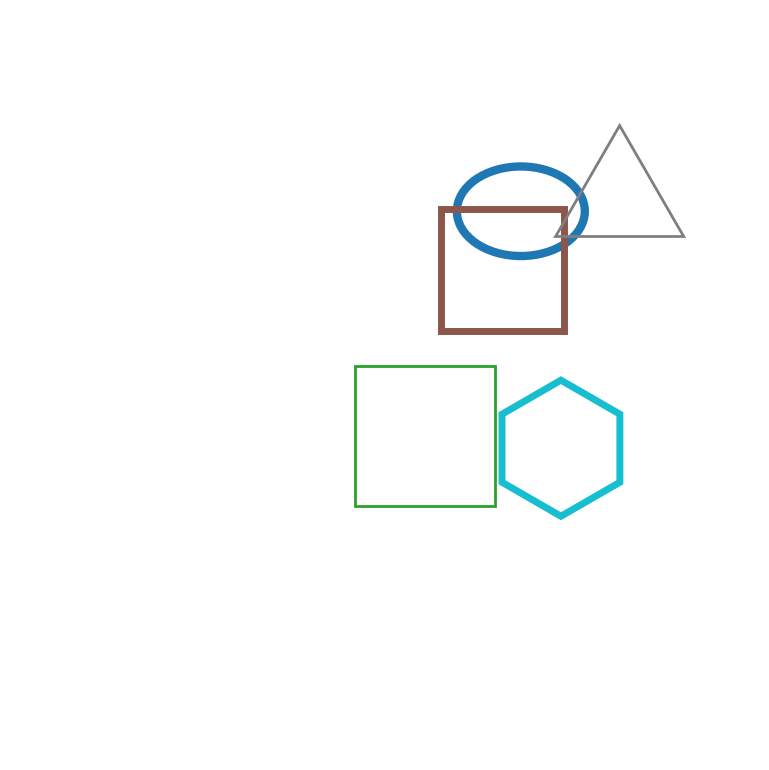[{"shape": "oval", "thickness": 3, "radius": 0.42, "center": [0.676, 0.726]}, {"shape": "square", "thickness": 1, "radius": 0.45, "center": [0.552, 0.433]}, {"shape": "square", "thickness": 2.5, "radius": 0.4, "center": [0.653, 0.649]}, {"shape": "triangle", "thickness": 1, "radius": 0.48, "center": [0.805, 0.741]}, {"shape": "hexagon", "thickness": 2.5, "radius": 0.44, "center": [0.728, 0.418]}]